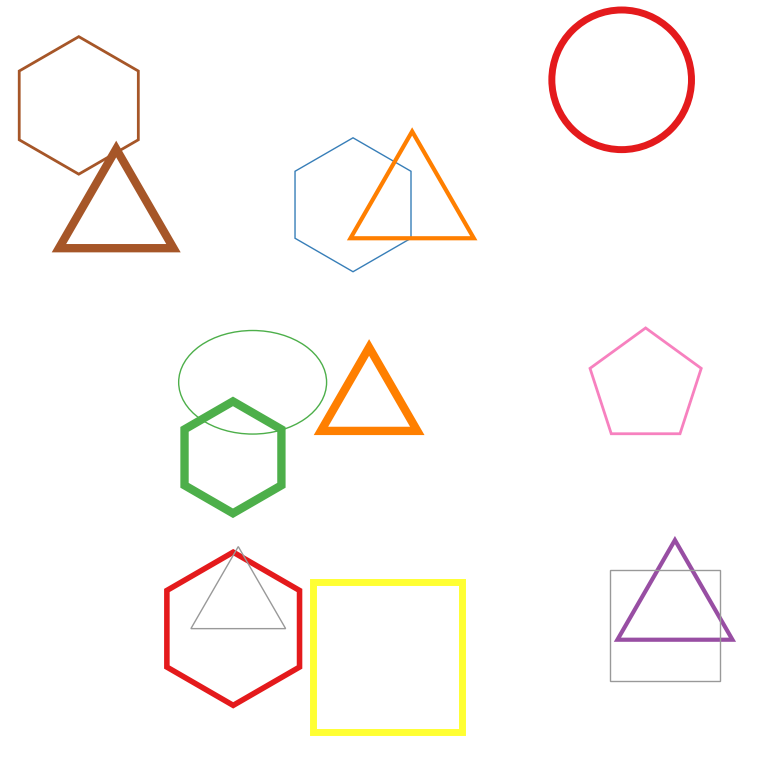[{"shape": "circle", "thickness": 2.5, "radius": 0.45, "center": [0.807, 0.896]}, {"shape": "hexagon", "thickness": 2, "radius": 0.5, "center": [0.303, 0.183]}, {"shape": "hexagon", "thickness": 0.5, "radius": 0.43, "center": [0.458, 0.734]}, {"shape": "hexagon", "thickness": 3, "radius": 0.36, "center": [0.303, 0.406]}, {"shape": "oval", "thickness": 0.5, "radius": 0.48, "center": [0.328, 0.504]}, {"shape": "triangle", "thickness": 1.5, "radius": 0.43, "center": [0.877, 0.212]}, {"shape": "triangle", "thickness": 3, "radius": 0.36, "center": [0.479, 0.476]}, {"shape": "triangle", "thickness": 1.5, "radius": 0.46, "center": [0.535, 0.737]}, {"shape": "square", "thickness": 2.5, "radius": 0.49, "center": [0.503, 0.147]}, {"shape": "hexagon", "thickness": 1, "radius": 0.45, "center": [0.102, 0.863]}, {"shape": "triangle", "thickness": 3, "radius": 0.43, "center": [0.151, 0.721]}, {"shape": "pentagon", "thickness": 1, "radius": 0.38, "center": [0.838, 0.498]}, {"shape": "square", "thickness": 0.5, "radius": 0.36, "center": [0.863, 0.188]}, {"shape": "triangle", "thickness": 0.5, "radius": 0.36, "center": [0.309, 0.219]}]